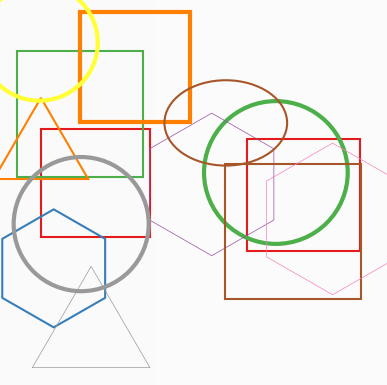[{"shape": "square", "thickness": 1.5, "radius": 0.71, "center": [0.246, 0.525]}, {"shape": "square", "thickness": 1.5, "radius": 0.73, "center": [0.783, 0.493]}, {"shape": "hexagon", "thickness": 1.5, "radius": 0.77, "center": [0.139, 0.303]}, {"shape": "square", "thickness": 1.5, "radius": 0.82, "center": [0.206, 0.704]}, {"shape": "circle", "thickness": 3, "radius": 0.93, "center": [0.712, 0.552]}, {"shape": "hexagon", "thickness": 0.5, "radius": 0.93, "center": [0.546, 0.521]}, {"shape": "square", "thickness": 3, "radius": 0.71, "center": [0.348, 0.826]}, {"shape": "triangle", "thickness": 1.5, "radius": 0.7, "center": [0.106, 0.605]}, {"shape": "circle", "thickness": 3, "radius": 0.75, "center": [0.102, 0.889]}, {"shape": "oval", "thickness": 1.5, "radius": 0.79, "center": [0.583, 0.681]}, {"shape": "square", "thickness": 1.5, "radius": 0.88, "center": [0.756, 0.399]}, {"shape": "hexagon", "thickness": 0.5, "radius": 0.98, "center": [0.858, 0.431]}, {"shape": "triangle", "thickness": 0.5, "radius": 0.88, "center": [0.235, 0.133]}, {"shape": "circle", "thickness": 3, "radius": 0.87, "center": [0.21, 0.418]}]